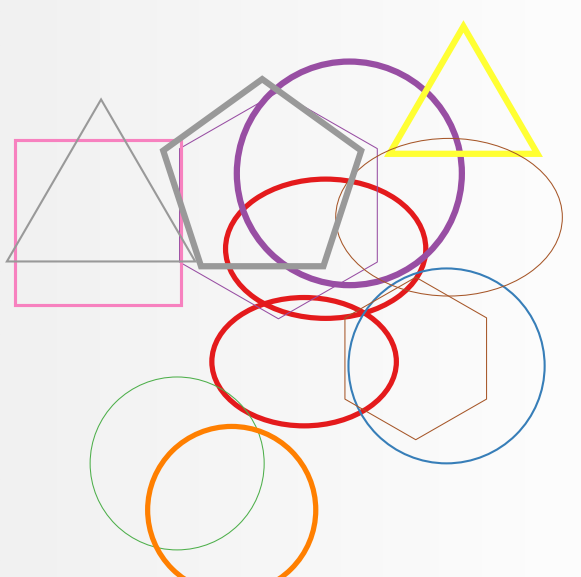[{"shape": "oval", "thickness": 2.5, "radius": 0.86, "center": [0.56, 0.568]}, {"shape": "oval", "thickness": 2.5, "radius": 0.79, "center": [0.523, 0.373]}, {"shape": "circle", "thickness": 1, "radius": 0.84, "center": [0.768, 0.366]}, {"shape": "circle", "thickness": 0.5, "radius": 0.75, "center": [0.305, 0.197]}, {"shape": "circle", "thickness": 3, "radius": 0.97, "center": [0.601, 0.699]}, {"shape": "hexagon", "thickness": 0.5, "radius": 0.98, "center": [0.479, 0.644]}, {"shape": "circle", "thickness": 2.5, "radius": 0.72, "center": [0.399, 0.116]}, {"shape": "triangle", "thickness": 3, "radius": 0.74, "center": [0.797, 0.806]}, {"shape": "hexagon", "thickness": 0.5, "radius": 0.7, "center": [0.715, 0.378]}, {"shape": "oval", "thickness": 0.5, "radius": 0.97, "center": [0.773, 0.623]}, {"shape": "square", "thickness": 1.5, "radius": 0.71, "center": [0.169, 0.614]}, {"shape": "triangle", "thickness": 1, "radius": 0.94, "center": [0.174, 0.64]}, {"shape": "pentagon", "thickness": 3, "radius": 0.9, "center": [0.451, 0.683]}]